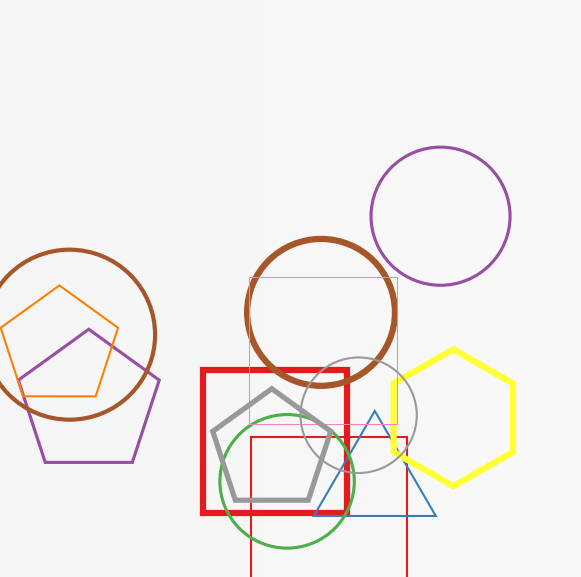[{"shape": "square", "thickness": 1, "radius": 0.67, "center": [0.566, 0.109]}, {"shape": "square", "thickness": 3, "radius": 0.62, "center": [0.473, 0.235]}, {"shape": "triangle", "thickness": 1, "radius": 0.61, "center": [0.645, 0.166]}, {"shape": "circle", "thickness": 1.5, "radius": 0.58, "center": [0.494, 0.166]}, {"shape": "circle", "thickness": 1.5, "radius": 0.6, "center": [0.758, 0.625]}, {"shape": "pentagon", "thickness": 1.5, "radius": 0.64, "center": [0.153, 0.302]}, {"shape": "pentagon", "thickness": 1, "radius": 0.53, "center": [0.102, 0.399]}, {"shape": "hexagon", "thickness": 3, "radius": 0.59, "center": [0.78, 0.276]}, {"shape": "circle", "thickness": 2, "radius": 0.74, "center": [0.12, 0.42]}, {"shape": "circle", "thickness": 3, "radius": 0.64, "center": [0.552, 0.458]}, {"shape": "square", "thickness": 0.5, "radius": 0.63, "center": [0.556, 0.392]}, {"shape": "pentagon", "thickness": 2.5, "radius": 0.53, "center": [0.468, 0.219]}, {"shape": "circle", "thickness": 1, "radius": 0.5, "center": [0.617, 0.28]}]